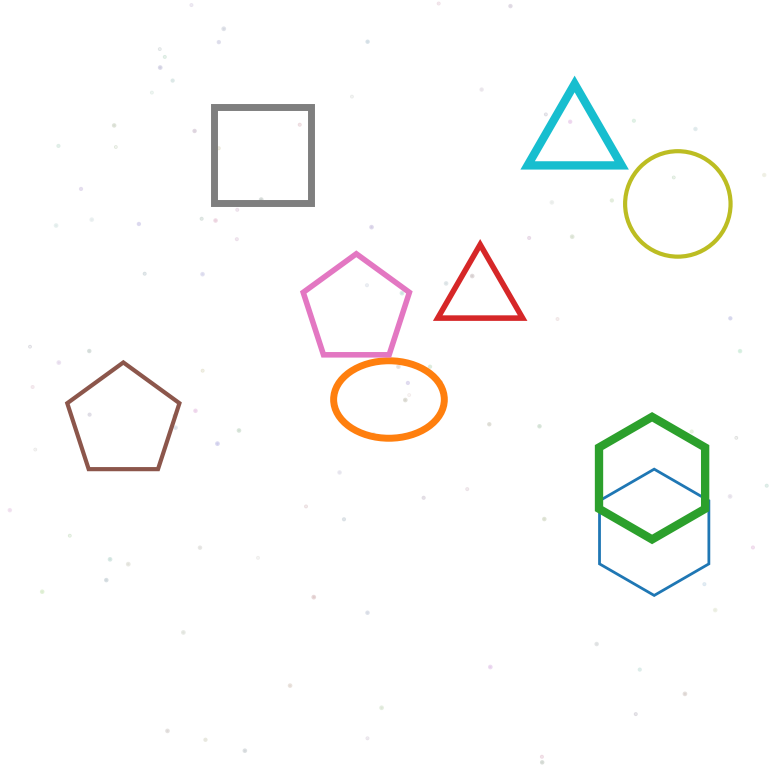[{"shape": "hexagon", "thickness": 1, "radius": 0.41, "center": [0.85, 0.309]}, {"shape": "oval", "thickness": 2.5, "radius": 0.36, "center": [0.505, 0.481]}, {"shape": "hexagon", "thickness": 3, "radius": 0.4, "center": [0.847, 0.379]}, {"shape": "triangle", "thickness": 2, "radius": 0.32, "center": [0.624, 0.619]}, {"shape": "pentagon", "thickness": 1.5, "radius": 0.38, "center": [0.16, 0.453]}, {"shape": "pentagon", "thickness": 2, "radius": 0.36, "center": [0.463, 0.598]}, {"shape": "square", "thickness": 2.5, "radius": 0.31, "center": [0.341, 0.798]}, {"shape": "circle", "thickness": 1.5, "radius": 0.34, "center": [0.88, 0.735]}, {"shape": "triangle", "thickness": 3, "radius": 0.35, "center": [0.746, 0.82]}]